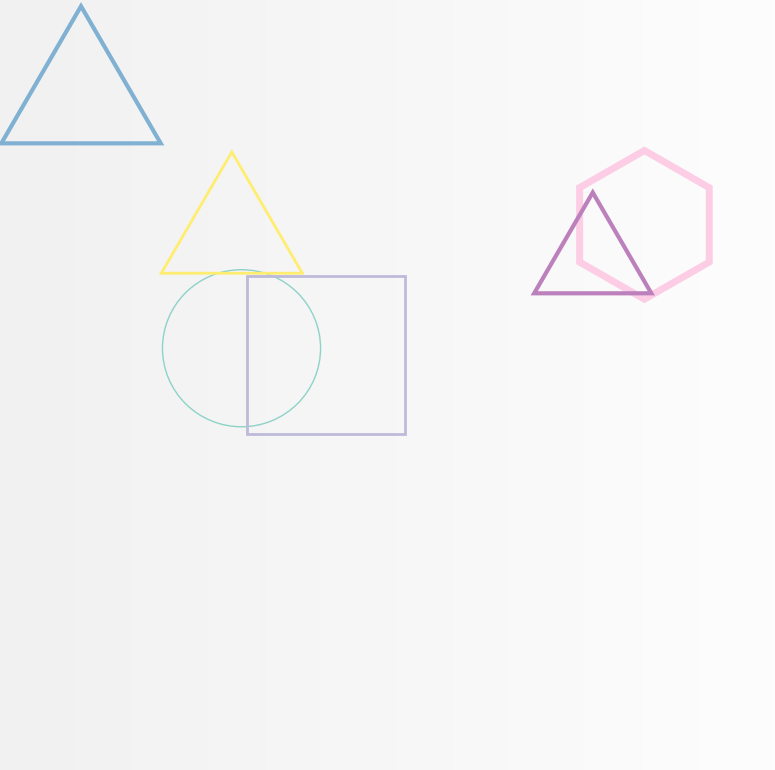[{"shape": "circle", "thickness": 0.5, "radius": 0.51, "center": [0.312, 0.548]}, {"shape": "square", "thickness": 1, "radius": 0.51, "center": [0.421, 0.539]}, {"shape": "triangle", "thickness": 1.5, "radius": 0.59, "center": [0.105, 0.873]}, {"shape": "hexagon", "thickness": 2.5, "radius": 0.48, "center": [0.832, 0.708]}, {"shape": "triangle", "thickness": 1.5, "radius": 0.44, "center": [0.765, 0.663]}, {"shape": "triangle", "thickness": 1, "radius": 0.53, "center": [0.299, 0.698]}]